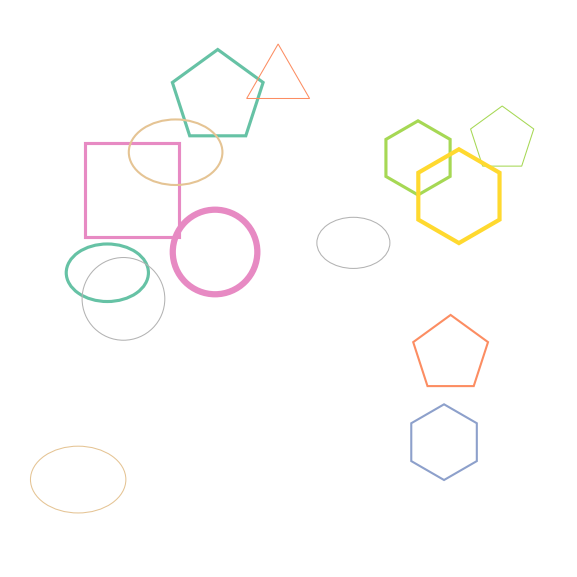[{"shape": "oval", "thickness": 1.5, "radius": 0.36, "center": [0.186, 0.527]}, {"shape": "pentagon", "thickness": 1.5, "radius": 0.41, "center": [0.377, 0.831]}, {"shape": "triangle", "thickness": 0.5, "radius": 0.31, "center": [0.482, 0.86]}, {"shape": "pentagon", "thickness": 1, "radius": 0.34, "center": [0.78, 0.386]}, {"shape": "hexagon", "thickness": 1, "radius": 0.33, "center": [0.769, 0.233]}, {"shape": "square", "thickness": 1.5, "radius": 0.41, "center": [0.229, 0.671]}, {"shape": "circle", "thickness": 3, "radius": 0.37, "center": [0.372, 0.563]}, {"shape": "hexagon", "thickness": 1.5, "radius": 0.32, "center": [0.724, 0.726]}, {"shape": "pentagon", "thickness": 0.5, "radius": 0.29, "center": [0.87, 0.758]}, {"shape": "hexagon", "thickness": 2, "radius": 0.41, "center": [0.795, 0.659]}, {"shape": "oval", "thickness": 0.5, "radius": 0.41, "center": [0.135, 0.169]}, {"shape": "oval", "thickness": 1, "radius": 0.41, "center": [0.304, 0.736]}, {"shape": "circle", "thickness": 0.5, "radius": 0.36, "center": [0.214, 0.482]}, {"shape": "oval", "thickness": 0.5, "radius": 0.32, "center": [0.612, 0.579]}]